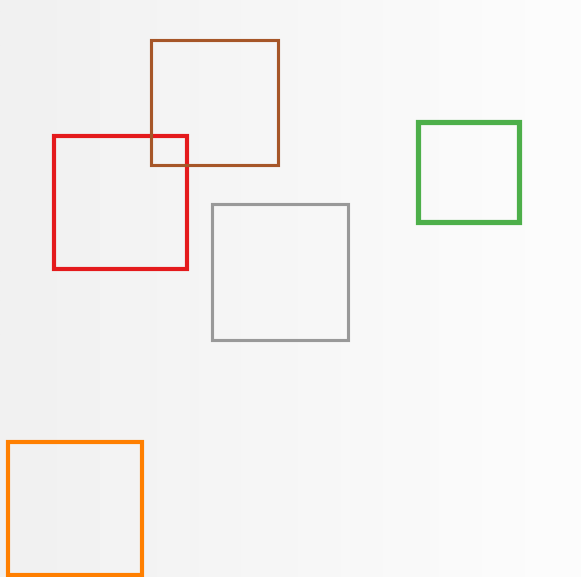[{"shape": "square", "thickness": 2, "radius": 0.57, "center": [0.207, 0.649]}, {"shape": "square", "thickness": 2.5, "radius": 0.43, "center": [0.805, 0.702]}, {"shape": "square", "thickness": 2, "radius": 0.58, "center": [0.129, 0.119]}, {"shape": "square", "thickness": 1.5, "radius": 0.54, "center": [0.369, 0.822]}, {"shape": "square", "thickness": 1.5, "radius": 0.59, "center": [0.482, 0.528]}]